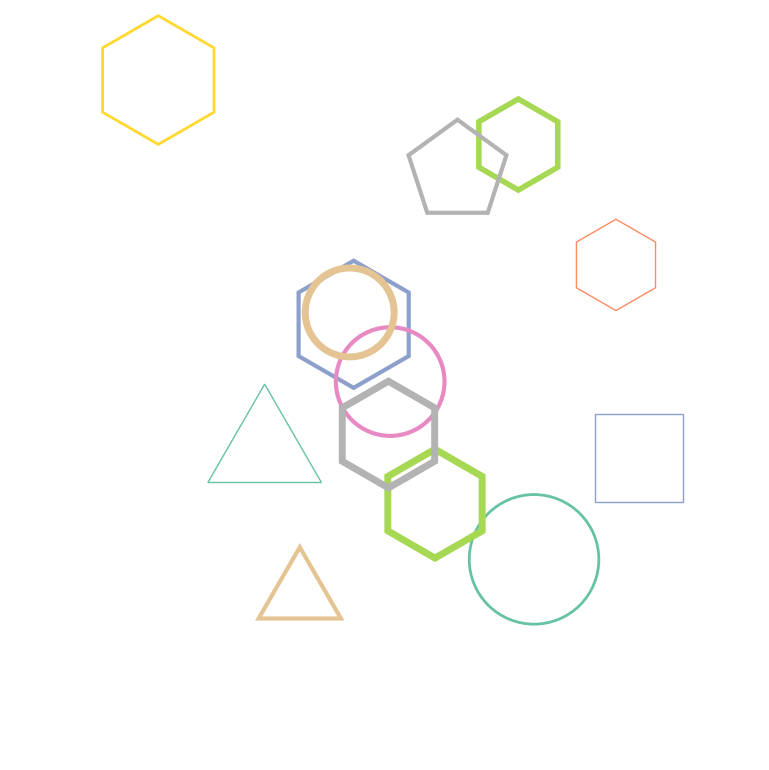[{"shape": "triangle", "thickness": 0.5, "radius": 0.43, "center": [0.344, 0.416]}, {"shape": "circle", "thickness": 1, "radius": 0.42, "center": [0.694, 0.274]}, {"shape": "hexagon", "thickness": 0.5, "radius": 0.3, "center": [0.8, 0.656]}, {"shape": "hexagon", "thickness": 1.5, "radius": 0.41, "center": [0.459, 0.579]}, {"shape": "square", "thickness": 0.5, "radius": 0.29, "center": [0.829, 0.405]}, {"shape": "circle", "thickness": 1.5, "radius": 0.35, "center": [0.507, 0.504]}, {"shape": "hexagon", "thickness": 2.5, "radius": 0.35, "center": [0.565, 0.346]}, {"shape": "hexagon", "thickness": 2, "radius": 0.3, "center": [0.673, 0.812]}, {"shape": "hexagon", "thickness": 1, "radius": 0.42, "center": [0.206, 0.896]}, {"shape": "triangle", "thickness": 1.5, "radius": 0.31, "center": [0.389, 0.228]}, {"shape": "circle", "thickness": 2.5, "radius": 0.29, "center": [0.454, 0.594]}, {"shape": "pentagon", "thickness": 1.5, "radius": 0.33, "center": [0.594, 0.778]}, {"shape": "hexagon", "thickness": 2.5, "radius": 0.35, "center": [0.504, 0.436]}]